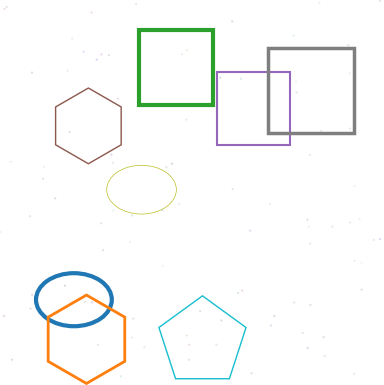[{"shape": "oval", "thickness": 3, "radius": 0.49, "center": [0.192, 0.222]}, {"shape": "hexagon", "thickness": 2, "radius": 0.57, "center": [0.225, 0.119]}, {"shape": "square", "thickness": 3, "radius": 0.48, "center": [0.457, 0.824]}, {"shape": "square", "thickness": 1.5, "radius": 0.47, "center": [0.657, 0.717]}, {"shape": "hexagon", "thickness": 1, "radius": 0.49, "center": [0.23, 0.673]}, {"shape": "square", "thickness": 2.5, "radius": 0.56, "center": [0.808, 0.765]}, {"shape": "oval", "thickness": 0.5, "radius": 0.45, "center": [0.368, 0.507]}, {"shape": "pentagon", "thickness": 1, "radius": 0.59, "center": [0.526, 0.113]}]